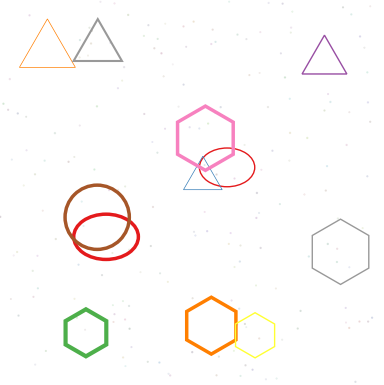[{"shape": "oval", "thickness": 1, "radius": 0.36, "center": [0.59, 0.565]}, {"shape": "oval", "thickness": 2.5, "radius": 0.42, "center": [0.275, 0.385]}, {"shape": "triangle", "thickness": 0.5, "radius": 0.29, "center": [0.527, 0.536]}, {"shape": "hexagon", "thickness": 3, "radius": 0.31, "center": [0.223, 0.136]}, {"shape": "triangle", "thickness": 1, "radius": 0.34, "center": [0.843, 0.841]}, {"shape": "hexagon", "thickness": 2.5, "radius": 0.37, "center": [0.549, 0.154]}, {"shape": "triangle", "thickness": 0.5, "radius": 0.42, "center": [0.123, 0.867]}, {"shape": "hexagon", "thickness": 1, "radius": 0.29, "center": [0.663, 0.129]}, {"shape": "circle", "thickness": 2.5, "radius": 0.42, "center": [0.252, 0.436]}, {"shape": "hexagon", "thickness": 2.5, "radius": 0.42, "center": [0.533, 0.641]}, {"shape": "hexagon", "thickness": 1, "radius": 0.42, "center": [0.885, 0.346]}, {"shape": "triangle", "thickness": 1.5, "radius": 0.36, "center": [0.254, 0.878]}]